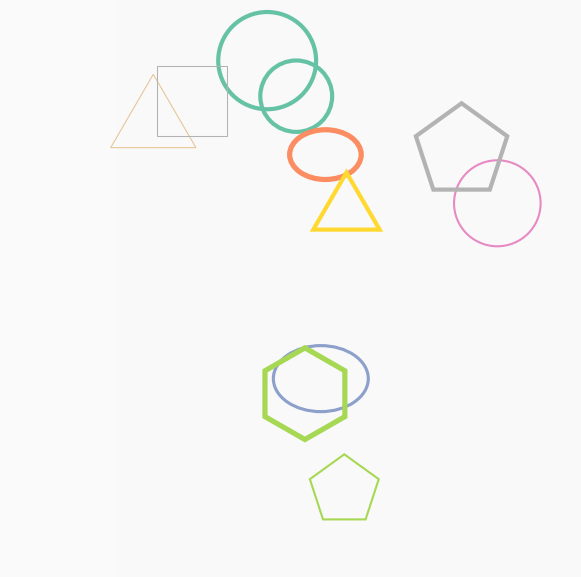[{"shape": "circle", "thickness": 2, "radius": 0.42, "center": [0.46, 0.894]}, {"shape": "circle", "thickness": 2, "radius": 0.31, "center": [0.51, 0.833]}, {"shape": "oval", "thickness": 2.5, "radius": 0.31, "center": [0.56, 0.731]}, {"shape": "oval", "thickness": 1.5, "radius": 0.41, "center": [0.552, 0.344]}, {"shape": "circle", "thickness": 1, "radius": 0.37, "center": [0.856, 0.647]}, {"shape": "hexagon", "thickness": 2.5, "radius": 0.4, "center": [0.525, 0.317]}, {"shape": "pentagon", "thickness": 1, "radius": 0.31, "center": [0.592, 0.15]}, {"shape": "triangle", "thickness": 2, "radius": 0.33, "center": [0.596, 0.634]}, {"shape": "triangle", "thickness": 0.5, "radius": 0.42, "center": [0.264, 0.786]}, {"shape": "square", "thickness": 0.5, "radius": 0.3, "center": [0.331, 0.824]}, {"shape": "pentagon", "thickness": 2, "radius": 0.41, "center": [0.794, 0.738]}]